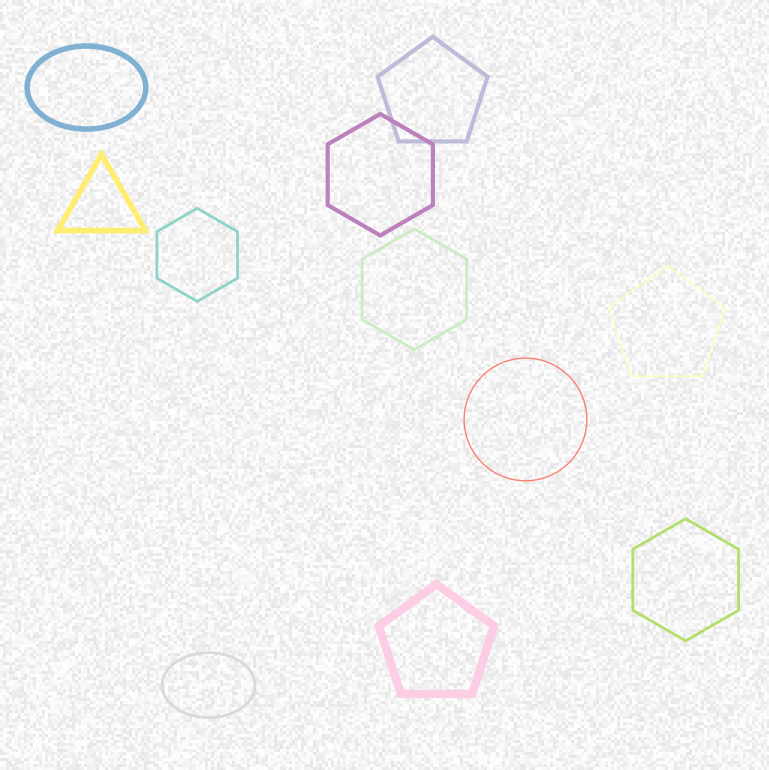[{"shape": "hexagon", "thickness": 1, "radius": 0.3, "center": [0.256, 0.669]}, {"shape": "pentagon", "thickness": 0.5, "radius": 0.4, "center": [0.866, 0.576]}, {"shape": "pentagon", "thickness": 1.5, "radius": 0.38, "center": [0.562, 0.877]}, {"shape": "circle", "thickness": 0.5, "radius": 0.4, "center": [0.682, 0.455]}, {"shape": "oval", "thickness": 2, "radius": 0.39, "center": [0.112, 0.886]}, {"shape": "hexagon", "thickness": 1, "radius": 0.4, "center": [0.891, 0.247]}, {"shape": "pentagon", "thickness": 3, "radius": 0.39, "center": [0.567, 0.163]}, {"shape": "oval", "thickness": 1, "radius": 0.3, "center": [0.271, 0.11]}, {"shape": "hexagon", "thickness": 1.5, "radius": 0.39, "center": [0.494, 0.773]}, {"shape": "hexagon", "thickness": 1, "radius": 0.39, "center": [0.538, 0.624]}, {"shape": "triangle", "thickness": 2, "radius": 0.33, "center": [0.132, 0.734]}]